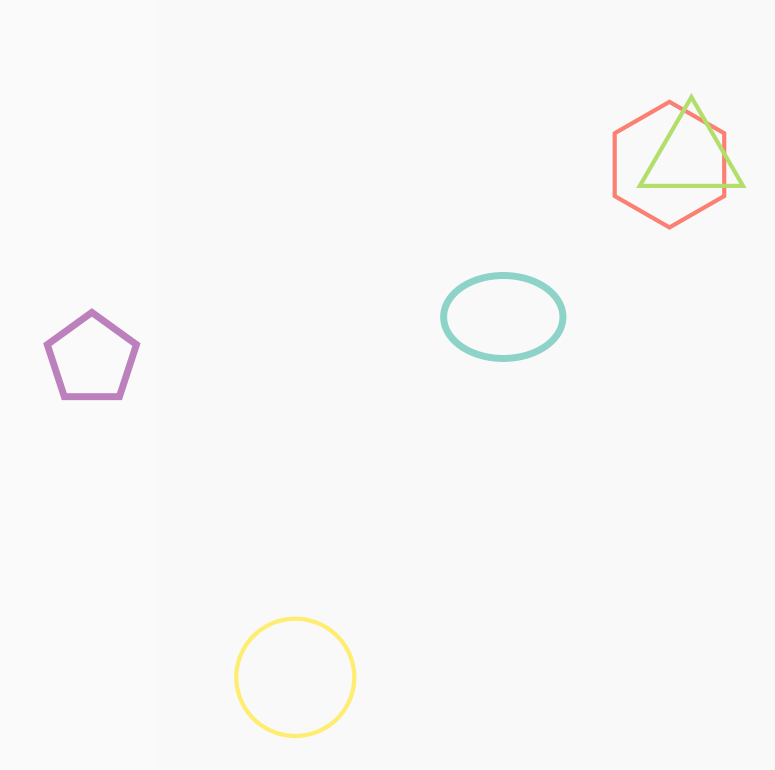[{"shape": "oval", "thickness": 2.5, "radius": 0.38, "center": [0.649, 0.588]}, {"shape": "hexagon", "thickness": 1.5, "radius": 0.41, "center": [0.864, 0.786]}, {"shape": "triangle", "thickness": 1.5, "radius": 0.38, "center": [0.892, 0.797]}, {"shape": "pentagon", "thickness": 2.5, "radius": 0.3, "center": [0.119, 0.534]}, {"shape": "circle", "thickness": 1.5, "radius": 0.38, "center": [0.381, 0.12]}]